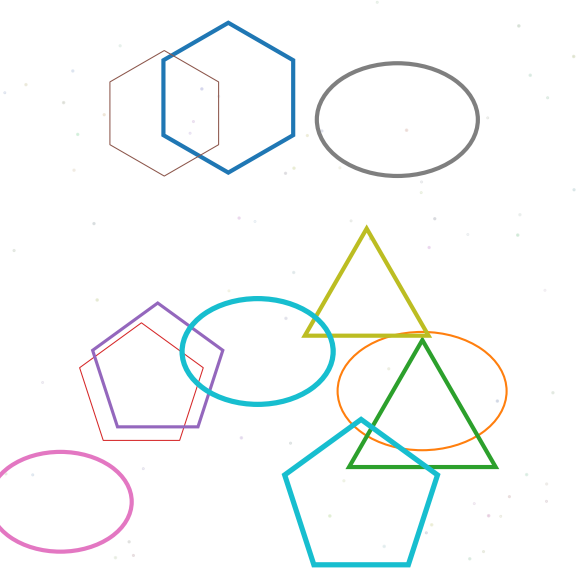[{"shape": "hexagon", "thickness": 2, "radius": 0.65, "center": [0.395, 0.83]}, {"shape": "oval", "thickness": 1, "radius": 0.73, "center": [0.731, 0.322]}, {"shape": "triangle", "thickness": 2, "radius": 0.73, "center": [0.731, 0.264]}, {"shape": "pentagon", "thickness": 0.5, "radius": 0.56, "center": [0.245, 0.328]}, {"shape": "pentagon", "thickness": 1.5, "radius": 0.59, "center": [0.273, 0.356]}, {"shape": "hexagon", "thickness": 0.5, "radius": 0.54, "center": [0.284, 0.803]}, {"shape": "oval", "thickness": 2, "radius": 0.62, "center": [0.105, 0.13]}, {"shape": "oval", "thickness": 2, "radius": 0.7, "center": [0.688, 0.792]}, {"shape": "triangle", "thickness": 2, "radius": 0.62, "center": [0.635, 0.48]}, {"shape": "pentagon", "thickness": 2.5, "radius": 0.7, "center": [0.625, 0.134]}, {"shape": "oval", "thickness": 2.5, "radius": 0.65, "center": [0.446, 0.39]}]